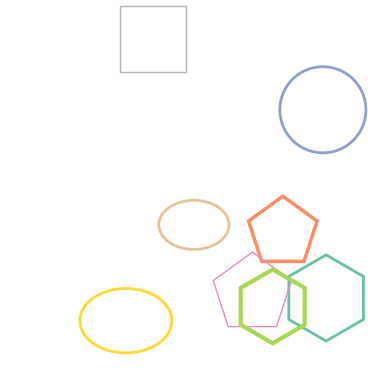[{"shape": "hexagon", "thickness": 2, "radius": 0.56, "center": [0.847, 0.226]}, {"shape": "pentagon", "thickness": 2.5, "radius": 0.47, "center": [0.735, 0.397]}, {"shape": "circle", "thickness": 2, "radius": 0.56, "center": [0.839, 0.715]}, {"shape": "pentagon", "thickness": 1, "radius": 0.53, "center": [0.656, 0.238]}, {"shape": "hexagon", "thickness": 3, "radius": 0.48, "center": [0.708, 0.204]}, {"shape": "oval", "thickness": 2, "radius": 0.6, "center": [0.327, 0.167]}, {"shape": "oval", "thickness": 2, "radius": 0.46, "center": [0.504, 0.416]}, {"shape": "square", "thickness": 1, "radius": 0.43, "center": [0.396, 0.899]}]